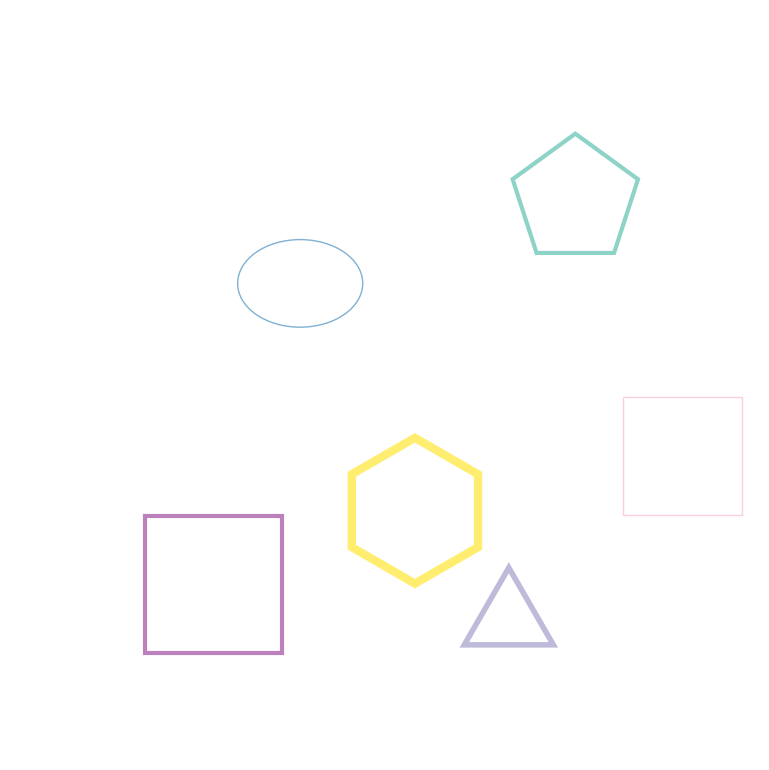[{"shape": "pentagon", "thickness": 1.5, "radius": 0.43, "center": [0.747, 0.741]}, {"shape": "triangle", "thickness": 2, "radius": 0.33, "center": [0.661, 0.196]}, {"shape": "oval", "thickness": 0.5, "radius": 0.41, "center": [0.39, 0.632]}, {"shape": "square", "thickness": 0.5, "radius": 0.39, "center": [0.886, 0.408]}, {"shape": "square", "thickness": 1.5, "radius": 0.44, "center": [0.277, 0.241]}, {"shape": "hexagon", "thickness": 3, "radius": 0.47, "center": [0.539, 0.337]}]